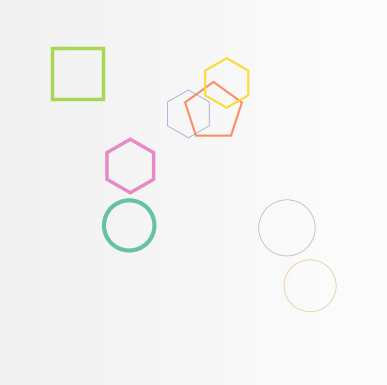[{"shape": "circle", "thickness": 3, "radius": 0.33, "center": [0.333, 0.414]}, {"shape": "pentagon", "thickness": 1.5, "radius": 0.39, "center": [0.551, 0.71]}, {"shape": "hexagon", "thickness": 0.5, "radius": 0.31, "center": [0.486, 0.704]}, {"shape": "hexagon", "thickness": 2.5, "radius": 0.35, "center": [0.336, 0.569]}, {"shape": "square", "thickness": 2.5, "radius": 0.33, "center": [0.2, 0.808]}, {"shape": "hexagon", "thickness": 1.5, "radius": 0.32, "center": [0.585, 0.785]}, {"shape": "circle", "thickness": 0.5, "radius": 0.34, "center": [0.8, 0.258]}, {"shape": "circle", "thickness": 0.5, "radius": 0.36, "center": [0.74, 0.408]}]